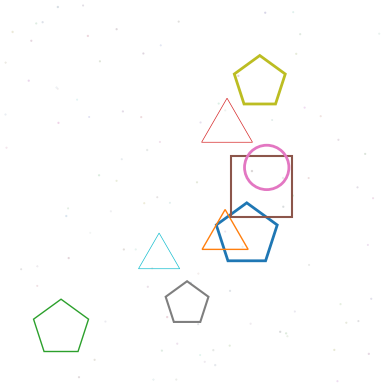[{"shape": "pentagon", "thickness": 2, "radius": 0.42, "center": [0.641, 0.39]}, {"shape": "triangle", "thickness": 1, "radius": 0.34, "center": [0.585, 0.387]}, {"shape": "pentagon", "thickness": 1, "radius": 0.38, "center": [0.159, 0.148]}, {"shape": "triangle", "thickness": 0.5, "radius": 0.38, "center": [0.59, 0.669]}, {"shape": "square", "thickness": 1.5, "radius": 0.4, "center": [0.68, 0.515]}, {"shape": "circle", "thickness": 2, "radius": 0.29, "center": [0.693, 0.565]}, {"shape": "pentagon", "thickness": 1.5, "radius": 0.29, "center": [0.486, 0.211]}, {"shape": "pentagon", "thickness": 2, "radius": 0.35, "center": [0.675, 0.786]}, {"shape": "triangle", "thickness": 0.5, "radius": 0.31, "center": [0.413, 0.333]}]